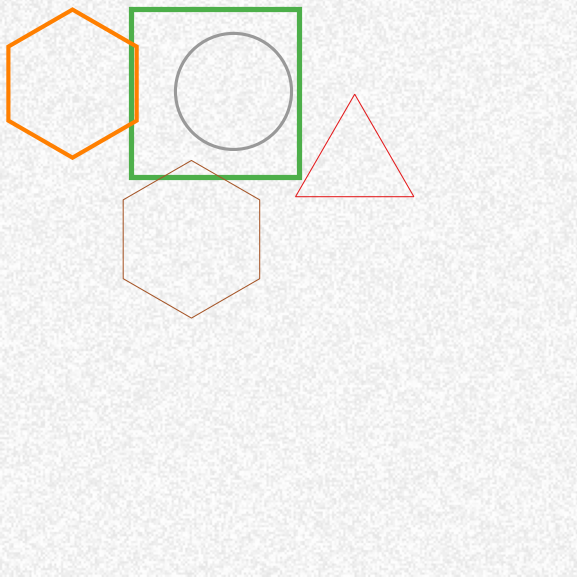[{"shape": "triangle", "thickness": 0.5, "radius": 0.59, "center": [0.614, 0.718]}, {"shape": "square", "thickness": 2.5, "radius": 0.73, "center": [0.372, 0.838]}, {"shape": "hexagon", "thickness": 2, "radius": 0.64, "center": [0.126, 0.854]}, {"shape": "hexagon", "thickness": 0.5, "radius": 0.68, "center": [0.332, 0.585]}, {"shape": "circle", "thickness": 1.5, "radius": 0.5, "center": [0.404, 0.841]}]